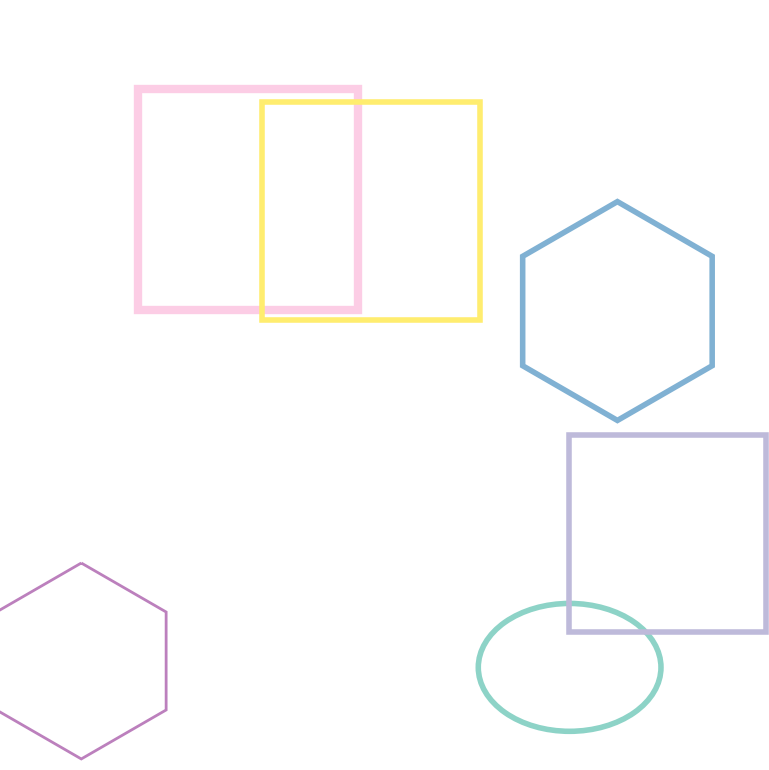[{"shape": "oval", "thickness": 2, "radius": 0.59, "center": [0.74, 0.133]}, {"shape": "square", "thickness": 2, "radius": 0.64, "center": [0.867, 0.307]}, {"shape": "hexagon", "thickness": 2, "radius": 0.71, "center": [0.802, 0.596]}, {"shape": "square", "thickness": 3, "radius": 0.72, "center": [0.322, 0.741]}, {"shape": "hexagon", "thickness": 1, "radius": 0.64, "center": [0.106, 0.142]}, {"shape": "square", "thickness": 2, "radius": 0.71, "center": [0.481, 0.726]}]